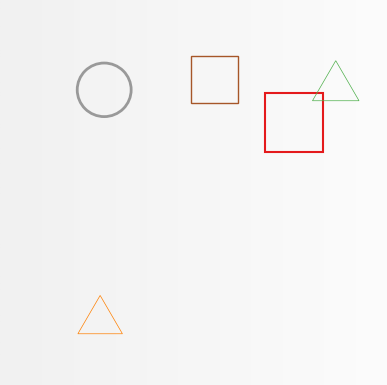[{"shape": "square", "thickness": 1.5, "radius": 0.38, "center": [0.759, 0.682]}, {"shape": "triangle", "thickness": 0.5, "radius": 0.35, "center": [0.866, 0.773]}, {"shape": "triangle", "thickness": 0.5, "radius": 0.33, "center": [0.258, 0.166]}, {"shape": "square", "thickness": 1, "radius": 0.31, "center": [0.553, 0.793]}, {"shape": "circle", "thickness": 2, "radius": 0.35, "center": [0.269, 0.767]}]